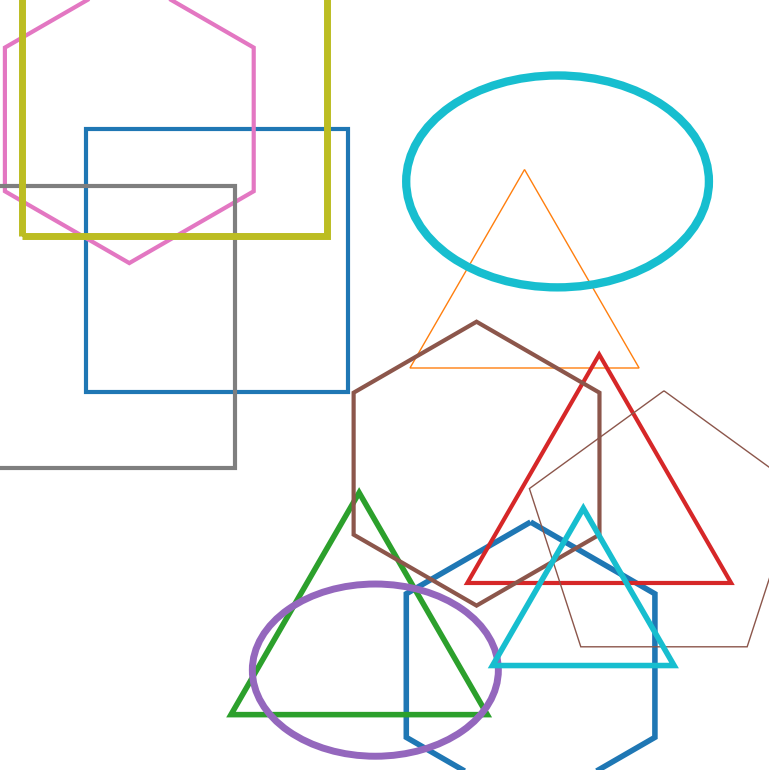[{"shape": "square", "thickness": 1.5, "radius": 0.85, "center": [0.282, 0.662]}, {"shape": "hexagon", "thickness": 2, "radius": 0.93, "center": [0.689, 0.136]}, {"shape": "triangle", "thickness": 0.5, "radius": 0.86, "center": [0.681, 0.608]}, {"shape": "triangle", "thickness": 2, "radius": 0.96, "center": [0.466, 0.168]}, {"shape": "triangle", "thickness": 1.5, "radius": 0.99, "center": [0.778, 0.342]}, {"shape": "oval", "thickness": 2.5, "radius": 0.8, "center": [0.487, 0.13]}, {"shape": "hexagon", "thickness": 1.5, "radius": 0.92, "center": [0.619, 0.398]}, {"shape": "pentagon", "thickness": 0.5, "radius": 0.92, "center": [0.862, 0.309]}, {"shape": "hexagon", "thickness": 1.5, "radius": 0.93, "center": [0.168, 0.845]}, {"shape": "square", "thickness": 1.5, "radius": 0.92, "center": [0.122, 0.576]}, {"shape": "square", "thickness": 2.5, "radius": 0.99, "center": [0.227, 0.892]}, {"shape": "oval", "thickness": 3, "radius": 0.98, "center": [0.724, 0.764]}, {"shape": "triangle", "thickness": 2, "radius": 0.68, "center": [0.758, 0.204]}]